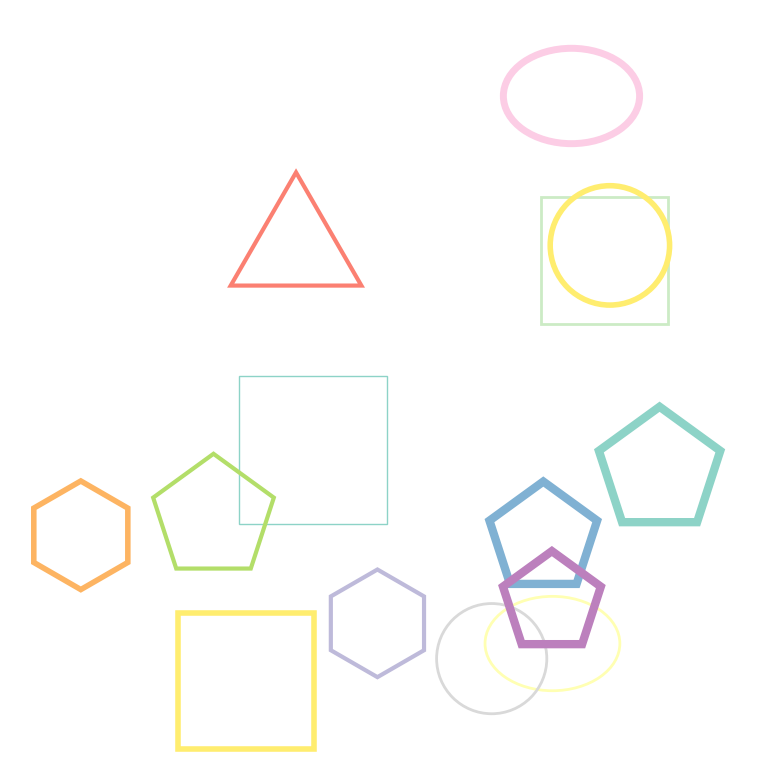[{"shape": "pentagon", "thickness": 3, "radius": 0.41, "center": [0.857, 0.389]}, {"shape": "square", "thickness": 0.5, "radius": 0.48, "center": [0.406, 0.415]}, {"shape": "oval", "thickness": 1, "radius": 0.44, "center": [0.717, 0.164]}, {"shape": "hexagon", "thickness": 1.5, "radius": 0.35, "center": [0.49, 0.19]}, {"shape": "triangle", "thickness": 1.5, "radius": 0.49, "center": [0.384, 0.678]}, {"shape": "pentagon", "thickness": 3, "radius": 0.37, "center": [0.706, 0.301]}, {"shape": "hexagon", "thickness": 2, "radius": 0.35, "center": [0.105, 0.305]}, {"shape": "pentagon", "thickness": 1.5, "radius": 0.41, "center": [0.277, 0.328]}, {"shape": "oval", "thickness": 2.5, "radius": 0.44, "center": [0.742, 0.875]}, {"shape": "circle", "thickness": 1, "radius": 0.36, "center": [0.639, 0.145]}, {"shape": "pentagon", "thickness": 3, "radius": 0.33, "center": [0.717, 0.217]}, {"shape": "square", "thickness": 1, "radius": 0.41, "center": [0.785, 0.662]}, {"shape": "circle", "thickness": 2, "radius": 0.39, "center": [0.792, 0.681]}, {"shape": "square", "thickness": 2, "radius": 0.44, "center": [0.32, 0.116]}]